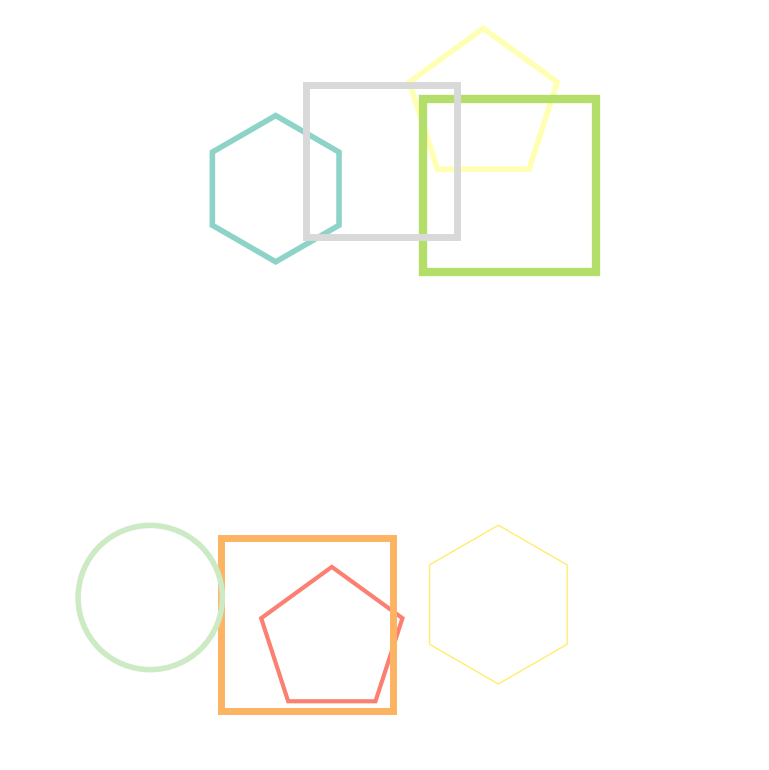[{"shape": "hexagon", "thickness": 2, "radius": 0.47, "center": [0.358, 0.755]}, {"shape": "pentagon", "thickness": 2, "radius": 0.51, "center": [0.628, 0.862]}, {"shape": "pentagon", "thickness": 1.5, "radius": 0.48, "center": [0.431, 0.167]}, {"shape": "square", "thickness": 2.5, "radius": 0.56, "center": [0.399, 0.189]}, {"shape": "square", "thickness": 3, "radius": 0.56, "center": [0.662, 0.759]}, {"shape": "square", "thickness": 2.5, "radius": 0.49, "center": [0.496, 0.791]}, {"shape": "circle", "thickness": 2, "radius": 0.47, "center": [0.195, 0.224]}, {"shape": "hexagon", "thickness": 0.5, "radius": 0.52, "center": [0.647, 0.215]}]